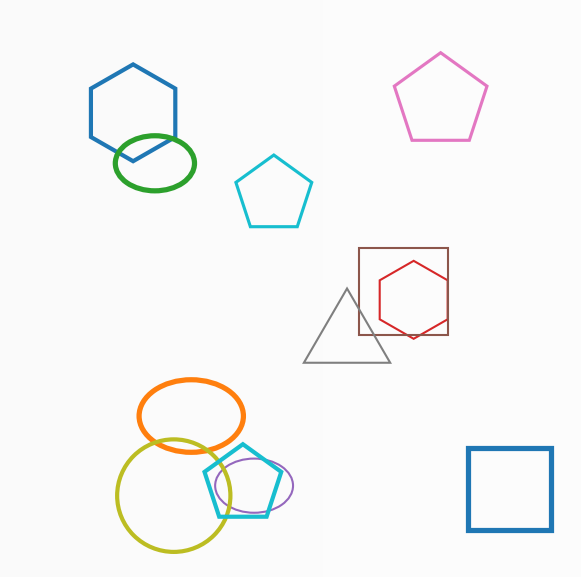[{"shape": "hexagon", "thickness": 2, "radius": 0.42, "center": [0.229, 0.804]}, {"shape": "square", "thickness": 2.5, "radius": 0.36, "center": [0.876, 0.153]}, {"shape": "oval", "thickness": 2.5, "radius": 0.45, "center": [0.329, 0.279]}, {"shape": "oval", "thickness": 2.5, "radius": 0.34, "center": [0.267, 0.716]}, {"shape": "hexagon", "thickness": 1, "radius": 0.34, "center": [0.712, 0.48]}, {"shape": "oval", "thickness": 1, "radius": 0.33, "center": [0.437, 0.158]}, {"shape": "square", "thickness": 1, "radius": 0.38, "center": [0.694, 0.494]}, {"shape": "pentagon", "thickness": 1.5, "radius": 0.42, "center": [0.758, 0.824]}, {"shape": "triangle", "thickness": 1, "radius": 0.43, "center": [0.597, 0.414]}, {"shape": "circle", "thickness": 2, "radius": 0.49, "center": [0.299, 0.141]}, {"shape": "pentagon", "thickness": 1.5, "radius": 0.34, "center": [0.471, 0.662]}, {"shape": "pentagon", "thickness": 2, "radius": 0.35, "center": [0.418, 0.161]}]